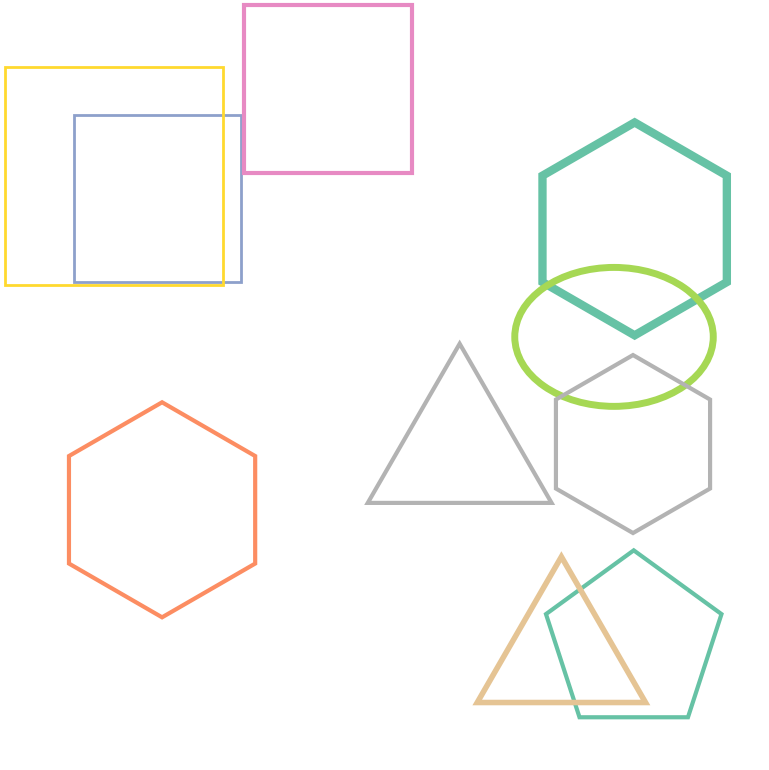[{"shape": "hexagon", "thickness": 3, "radius": 0.69, "center": [0.824, 0.703]}, {"shape": "pentagon", "thickness": 1.5, "radius": 0.6, "center": [0.823, 0.165]}, {"shape": "hexagon", "thickness": 1.5, "radius": 0.7, "center": [0.21, 0.338]}, {"shape": "square", "thickness": 1, "radius": 0.54, "center": [0.204, 0.743]}, {"shape": "square", "thickness": 1.5, "radius": 0.55, "center": [0.426, 0.884]}, {"shape": "oval", "thickness": 2.5, "radius": 0.64, "center": [0.797, 0.562]}, {"shape": "square", "thickness": 1, "radius": 0.71, "center": [0.148, 0.771]}, {"shape": "triangle", "thickness": 2, "radius": 0.63, "center": [0.729, 0.151]}, {"shape": "triangle", "thickness": 1.5, "radius": 0.69, "center": [0.597, 0.416]}, {"shape": "hexagon", "thickness": 1.5, "radius": 0.58, "center": [0.822, 0.423]}]